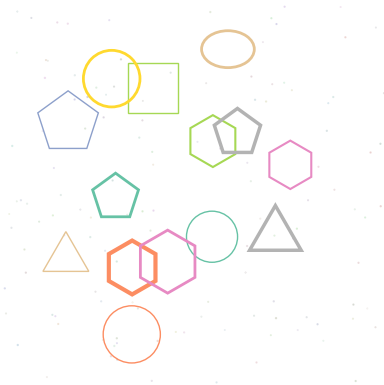[{"shape": "pentagon", "thickness": 2, "radius": 0.31, "center": [0.3, 0.488]}, {"shape": "circle", "thickness": 1, "radius": 0.33, "center": [0.551, 0.385]}, {"shape": "circle", "thickness": 1, "radius": 0.37, "center": [0.342, 0.131]}, {"shape": "hexagon", "thickness": 3, "radius": 0.35, "center": [0.343, 0.305]}, {"shape": "pentagon", "thickness": 1, "radius": 0.41, "center": [0.177, 0.681]}, {"shape": "hexagon", "thickness": 1.5, "radius": 0.31, "center": [0.754, 0.572]}, {"shape": "hexagon", "thickness": 2, "radius": 0.41, "center": [0.435, 0.32]}, {"shape": "hexagon", "thickness": 1.5, "radius": 0.34, "center": [0.553, 0.634]}, {"shape": "square", "thickness": 1, "radius": 0.33, "center": [0.397, 0.771]}, {"shape": "circle", "thickness": 2, "radius": 0.37, "center": [0.29, 0.796]}, {"shape": "triangle", "thickness": 1, "radius": 0.34, "center": [0.171, 0.33]}, {"shape": "oval", "thickness": 2, "radius": 0.34, "center": [0.592, 0.872]}, {"shape": "triangle", "thickness": 2.5, "radius": 0.39, "center": [0.715, 0.389]}, {"shape": "pentagon", "thickness": 2.5, "radius": 0.32, "center": [0.617, 0.655]}]